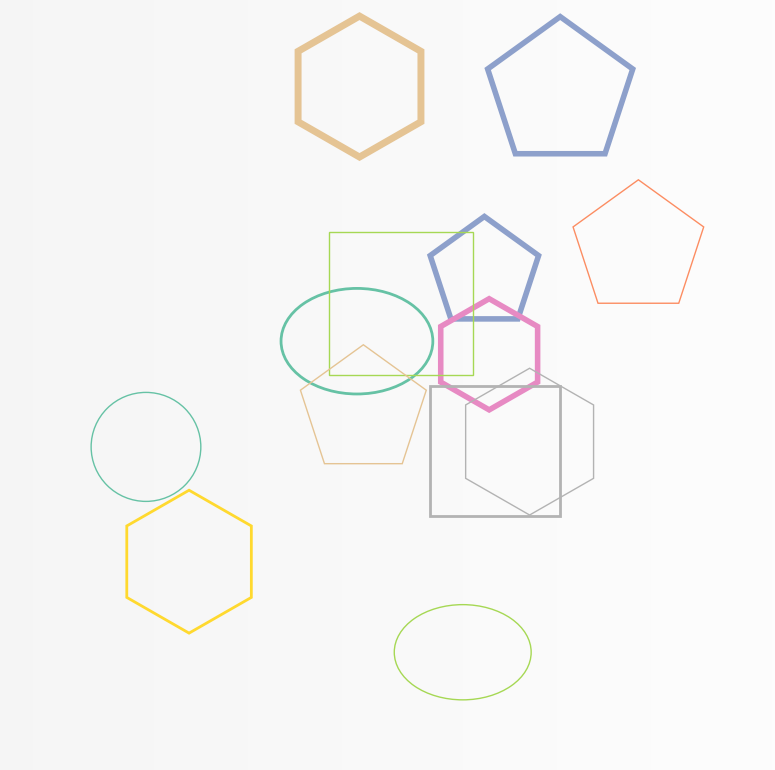[{"shape": "oval", "thickness": 1, "radius": 0.49, "center": [0.461, 0.557]}, {"shape": "circle", "thickness": 0.5, "radius": 0.35, "center": [0.188, 0.42]}, {"shape": "pentagon", "thickness": 0.5, "radius": 0.44, "center": [0.824, 0.678]}, {"shape": "pentagon", "thickness": 2, "radius": 0.37, "center": [0.625, 0.645]}, {"shape": "pentagon", "thickness": 2, "radius": 0.49, "center": [0.723, 0.88]}, {"shape": "hexagon", "thickness": 2, "radius": 0.36, "center": [0.631, 0.54]}, {"shape": "oval", "thickness": 0.5, "radius": 0.44, "center": [0.597, 0.153]}, {"shape": "square", "thickness": 0.5, "radius": 0.46, "center": [0.517, 0.606]}, {"shape": "hexagon", "thickness": 1, "radius": 0.46, "center": [0.244, 0.271]}, {"shape": "pentagon", "thickness": 0.5, "radius": 0.43, "center": [0.469, 0.467]}, {"shape": "hexagon", "thickness": 2.5, "radius": 0.46, "center": [0.464, 0.888]}, {"shape": "square", "thickness": 1, "radius": 0.42, "center": [0.638, 0.414]}, {"shape": "hexagon", "thickness": 0.5, "radius": 0.48, "center": [0.683, 0.426]}]